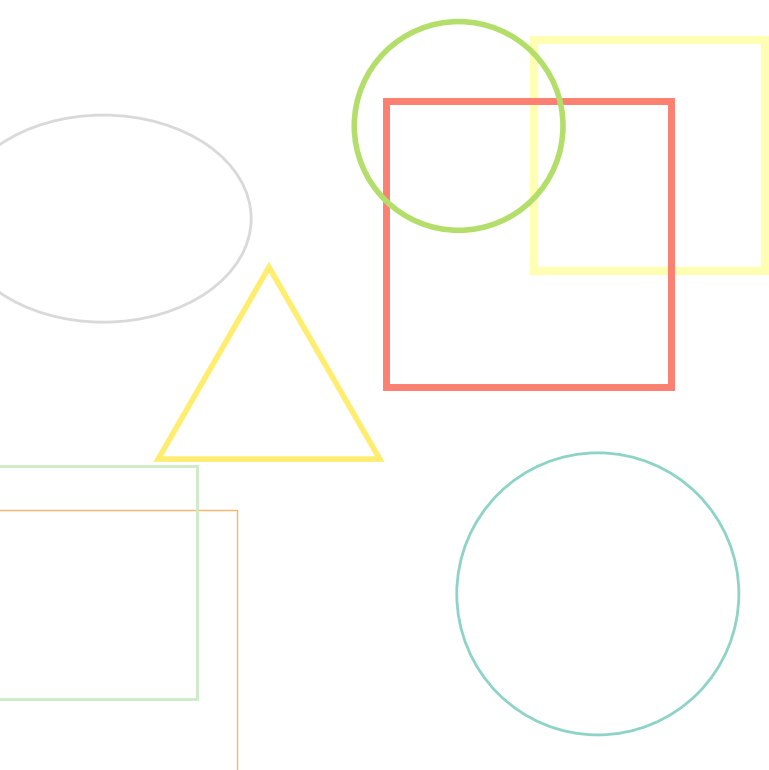[{"shape": "circle", "thickness": 1, "radius": 0.92, "center": [0.776, 0.229]}, {"shape": "square", "thickness": 3, "radius": 0.75, "center": [0.843, 0.798]}, {"shape": "square", "thickness": 2.5, "radius": 0.93, "center": [0.686, 0.683]}, {"shape": "square", "thickness": 0.5, "radius": 0.92, "center": [0.123, 0.154]}, {"shape": "circle", "thickness": 2, "radius": 0.68, "center": [0.596, 0.836]}, {"shape": "oval", "thickness": 1, "radius": 0.96, "center": [0.134, 0.716]}, {"shape": "square", "thickness": 1, "radius": 0.75, "center": [0.106, 0.243]}, {"shape": "triangle", "thickness": 2, "radius": 0.83, "center": [0.349, 0.487]}]